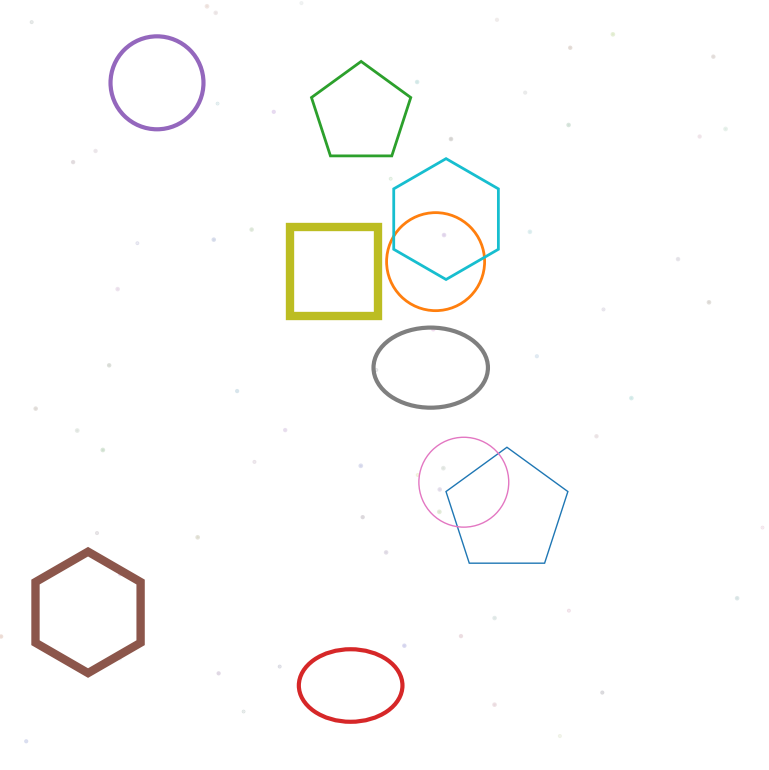[{"shape": "pentagon", "thickness": 0.5, "radius": 0.42, "center": [0.658, 0.336]}, {"shape": "circle", "thickness": 1, "radius": 0.32, "center": [0.566, 0.66]}, {"shape": "pentagon", "thickness": 1, "radius": 0.34, "center": [0.469, 0.852]}, {"shape": "oval", "thickness": 1.5, "radius": 0.34, "center": [0.455, 0.11]}, {"shape": "circle", "thickness": 1.5, "radius": 0.3, "center": [0.204, 0.892]}, {"shape": "hexagon", "thickness": 3, "radius": 0.39, "center": [0.114, 0.205]}, {"shape": "circle", "thickness": 0.5, "radius": 0.29, "center": [0.602, 0.374]}, {"shape": "oval", "thickness": 1.5, "radius": 0.37, "center": [0.559, 0.523]}, {"shape": "square", "thickness": 3, "radius": 0.29, "center": [0.434, 0.647]}, {"shape": "hexagon", "thickness": 1, "radius": 0.39, "center": [0.579, 0.715]}]